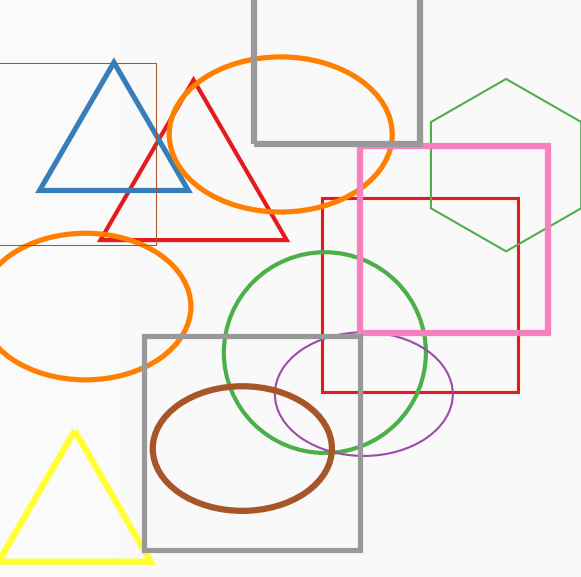[{"shape": "square", "thickness": 1.5, "radius": 0.84, "center": [0.723, 0.488]}, {"shape": "triangle", "thickness": 2, "radius": 0.92, "center": [0.333, 0.676]}, {"shape": "triangle", "thickness": 2.5, "radius": 0.74, "center": [0.196, 0.743]}, {"shape": "circle", "thickness": 2, "radius": 0.87, "center": [0.559, 0.389]}, {"shape": "hexagon", "thickness": 1, "radius": 0.75, "center": [0.871, 0.713]}, {"shape": "oval", "thickness": 1, "radius": 0.77, "center": [0.626, 0.317]}, {"shape": "oval", "thickness": 2.5, "radius": 0.96, "center": [0.483, 0.766]}, {"shape": "oval", "thickness": 2.5, "radius": 0.91, "center": [0.147, 0.468]}, {"shape": "triangle", "thickness": 3, "radius": 0.76, "center": [0.129, 0.102]}, {"shape": "oval", "thickness": 3, "radius": 0.77, "center": [0.417, 0.222]}, {"shape": "square", "thickness": 0.5, "radius": 0.79, "center": [0.112, 0.733]}, {"shape": "square", "thickness": 3, "radius": 0.81, "center": [0.782, 0.585]}, {"shape": "square", "thickness": 2.5, "radius": 0.93, "center": [0.433, 0.232]}, {"shape": "square", "thickness": 3, "radius": 0.71, "center": [0.58, 0.892]}]